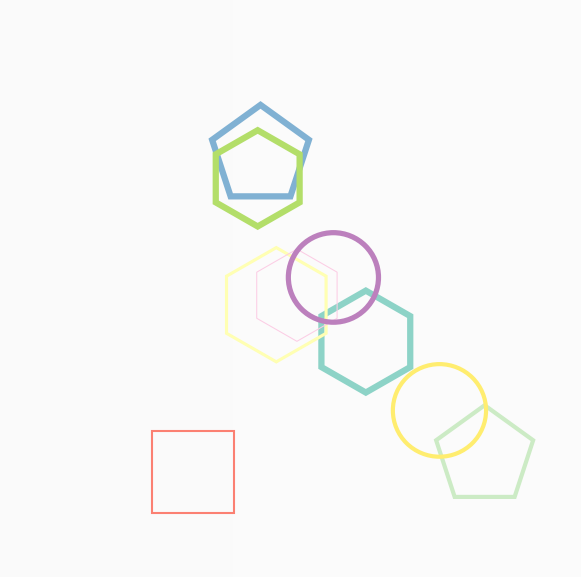[{"shape": "hexagon", "thickness": 3, "radius": 0.44, "center": [0.629, 0.408]}, {"shape": "hexagon", "thickness": 1.5, "radius": 0.49, "center": [0.475, 0.471]}, {"shape": "square", "thickness": 1, "radius": 0.35, "center": [0.332, 0.182]}, {"shape": "pentagon", "thickness": 3, "radius": 0.44, "center": [0.448, 0.73]}, {"shape": "hexagon", "thickness": 3, "radius": 0.42, "center": [0.443, 0.69]}, {"shape": "hexagon", "thickness": 0.5, "radius": 0.4, "center": [0.511, 0.488]}, {"shape": "circle", "thickness": 2.5, "radius": 0.39, "center": [0.574, 0.519]}, {"shape": "pentagon", "thickness": 2, "radius": 0.44, "center": [0.834, 0.21]}, {"shape": "circle", "thickness": 2, "radius": 0.4, "center": [0.756, 0.288]}]